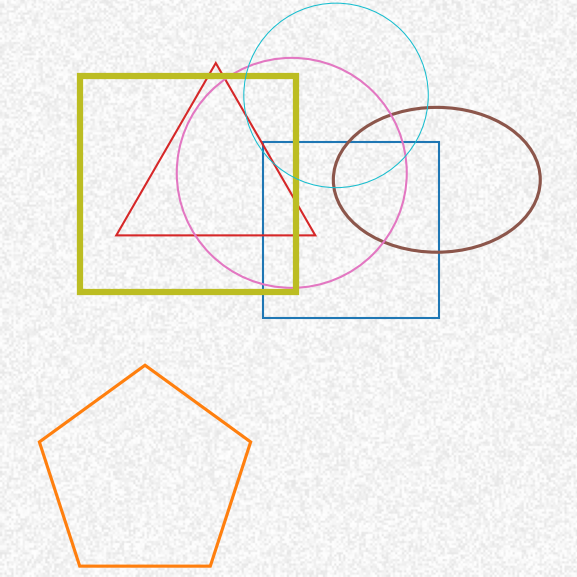[{"shape": "square", "thickness": 1, "radius": 0.76, "center": [0.608, 0.601]}, {"shape": "pentagon", "thickness": 1.5, "radius": 0.96, "center": [0.251, 0.174]}, {"shape": "triangle", "thickness": 1, "radius": 0.99, "center": [0.374, 0.691]}, {"shape": "oval", "thickness": 1.5, "radius": 0.9, "center": [0.756, 0.688]}, {"shape": "circle", "thickness": 1, "radius": 1.0, "center": [0.505, 0.7]}, {"shape": "square", "thickness": 3, "radius": 0.93, "center": [0.325, 0.681]}, {"shape": "circle", "thickness": 0.5, "radius": 0.8, "center": [0.582, 0.834]}]